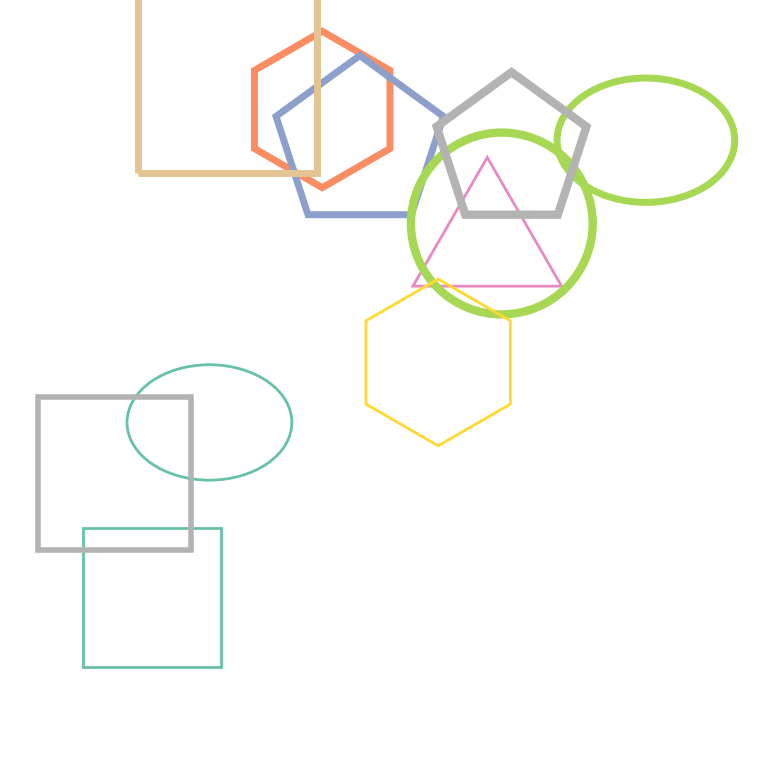[{"shape": "oval", "thickness": 1, "radius": 0.54, "center": [0.272, 0.451]}, {"shape": "square", "thickness": 1, "radius": 0.45, "center": [0.197, 0.224]}, {"shape": "hexagon", "thickness": 2.5, "radius": 0.51, "center": [0.418, 0.858]}, {"shape": "pentagon", "thickness": 2.5, "radius": 0.57, "center": [0.467, 0.814]}, {"shape": "triangle", "thickness": 1, "radius": 0.56, "center": [0.633, 0.684]}, {"shape": "oval", "thickness": 2.5, "radius": 0.58, "center": [0.839, 0.818]}, {"shape": "circle", "thickness": 3, "radius": 0.59, "center": [0.652, 0.71]}, {"shape": "hexagon", "thickness": 1, "radius": 0.54, "center": [0.569, 0.529]}, {"shape": "square", "thickness": 2.5, "radius": 0.58, "center": [0.295, 0.891]}, {"shape": "square", "thickness": 2, "radius": 0.5, "center": [0.149, 0.385]}, {"shape": "pentagon", "thickness": 3, "radius": 0.51, "center": [0.664, 0.804]}]